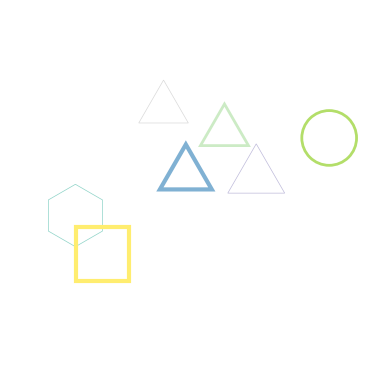[{"shape": "hexagon", "thickness": 0.5, "radius": 0.41, "center": [0.196, 0.44]}, {"shape": "triangle", "thickness": 0.5, "radius": 0.43, "center": [0.666, 0.541]}, {"shape": "triangle", "thickness": 3, "radius": 0.39, "center": [0.483, 0.547]}, {"shape": "circle", "thickness": 2, "radius": 0.36, "center": [0.855, 0.642]}, {"shape": "triangle", "thickness": 0.5, "radius": 0.37, "center": [0.425, 0.718]}, {"shape": "triangle", "thickness": 2, "radius": 0.36, "center": [0.583, 0.658]}, {"shape": "square", "thickness": 3, "radius": 0.35, "center": [0.266, 0.34]}]